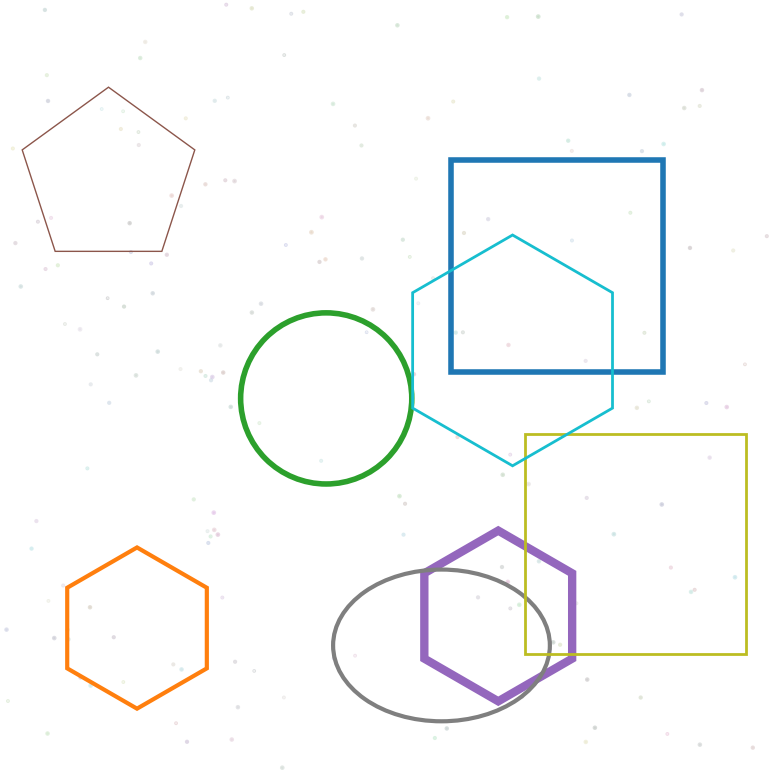[{"shape": "square", "thickness": 2, "radius": 0.69, "center": [0.723, 0.655]}, {"shape": "hexagon", "thickness": 1.5, "radius": 0.52, "center": [0.178, 0.184]}, {"shape": "circle", "thickness": 2, "radius": 0.56, "center": [0.424, 0.483]}, {"shape": "hexagon", "thickness": 3, "radius": 0.55, "center": [0.647, 0.2]}, {"shape": "pentagon", "thickness": 0.5, "radius": 0.59, "center": [0.141, 0.769]}, {"shape": "oval", "thickness": 1.5, "radius": 0.7, "center": [0.573, 0.162]}, {"shape": "square", "thickness": 1, "radius": 0.72, "center": [0.825, 0.293]}, {"shape": "hexagon", "thickness": 1, "radius": 0.75, "center": [0.666, 0.545]}]